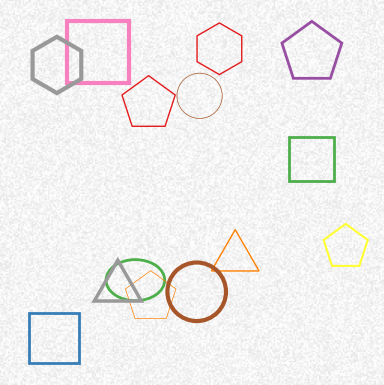[{"shape": "pentagon", "thickness": 1, "radius": 0.36, "center": [0.386, 0.731]}, {"shape": "hexagon", "thickness": 1, "radius": 0.34, "center": [0.57, 0.873]}, {"shape": "square", "thickness": 2, "radius": 0.32, "center": [0.141, 0.122]}, {"shape": "square", "thickness": 2, "radius": 0.29, "center": [0.809, 0.587]}, {"shape": "oval", "thickness": 2, "radius": 0.38, "center": [0.352, 0.272]}, {"shape": "pentagon", "thickness": 2, "radius": 0.41, "center": [0.81, 0.863]}, {"shape": "pentagon", "thickness": 0.5, "radius": 0.34, "center": [0.391, 0.228]}, {"shape": "triangle", "thickness": 1, "radius": 0.36, "center": [0.611, 0.332]}, {"shape": "pentagon", "thickness": 1.5, "radius": 0.3, "center": [0.898, 0.358]}, {"shape": "circle", "thickness": 0.5, "radius": 0.29, "center": [0.518, 0.751]}, {"shape": "circle", "thickness": 3, "radius": 0.38, "center": [0.511, 0.242]}, {"shape": "square", "thickness": 3, "radius": 0.4, "center": [0.255, 0.865]}, {"shape": "triangle", "thickness": 2.5, "radius": 0.35, "center": [0.306, 0.253]}, {"shape": "hexagon", "thickness": 3, "radius": 0.37, "center": [0.148, 0.831]}]